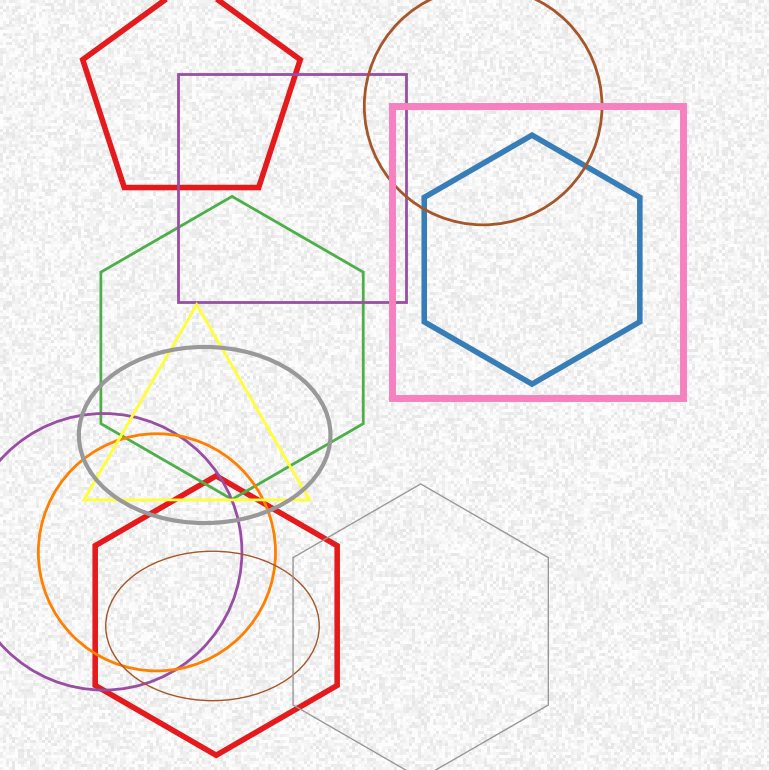[{"shape": "pentagon", "thickness": 2, "radius": 0.74, "center": [0.249, 0.877]}, {"shape": "hexagon", "thickness": 2, "radius": 0.91, "center": [0.281, 0.201]}, {"shape": "hexagon", "thickness": 2, "radius": 0.81, "center": [0.691, 0.663]}, {"shape": "hexagon", "thickness": 1, "radius": 0.98, "center": [0.301, 0.548]}, {"shape": "square", "thickness": 1, "radius": 0.74, "center": [0.379, 0.756]}, {"shape": "circle", "thickness": 1, "radius": 0.9, "center": [0.135, 0.283]}, {"shape": "circle", "thickness": 1, "radius": 0.77, "center": [0.204, 0.283]}, {"shape": "triangle", "thickness": 1, "radius": 0.85, "center": [0.255, 0.435]}, {"shape": "oval", "thickness": 0.5, "radius": 0.69, "center": [0.276, 0.187]}, {"shape": "circle", "thickness": 1, "radius": 0.77, "center": [0.627, 0.862]}, {"shape": "square", "thickness": 2.5, "radius": 0.95, "center": [0.698, 0.673]}, {"shape": "hexagon", "thickness": 0.5, "radius": 0.96, "center": [0.546, 0.18]}, {"shape": "oval", "thickness": 1.5, "radius": 0.82, "center": [0.266, 0.435]}]